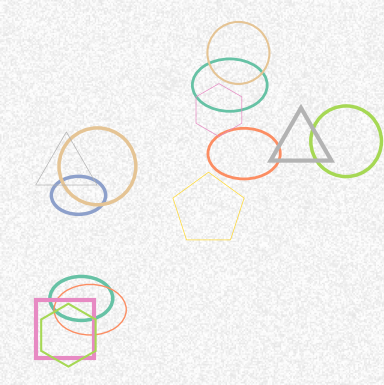[{"shape": "oval", "thickness": 2.5, "radius": 0.41, "center": [0.211, 0.225]}, {"shape": "oval", "thickness": 2, "radius": 0.49, "center": [0.597, 0.779]}, {"shape": "oval", "thickness": 2, "radius": 0.47, "center": [0.634, 0.601]}, {"shape": "oval", "thickness": 1, "radius": 0.47, "center": [0.234, 0.196]}, {"shape": "oval", "thickness": 2.5, "radius": 0.35, "center": [0.204, 0.493]}, {"shape": "square", "thickness": 3, "radius": 0.38, "center": [0.17, 0.145]}, {"shape": "hexagon", "thickness": 0.5, "radius": 0.34, "center": [0.569, 0.714]}, {"shape": "hexagon", "thickness": 1.5, "radius": 0.41, "center": [0.178, 0.129]}, {"shape": "circle", "thickness": 2.5, "radius": 0.46, "center": [0.899, 0.633]}, {"shape": "pentagon", "thickness": 0.5, "radius": 0.49, "center": [0.542, 0.456]}, {"shape": "circle", "thickness": 2.5, "radius": 0.5, "center": [0.253, 0.568]}, {"shape": "circle", "thickness": 1.5, "radius": 0.4, "center": [0.619, 0.863]}, {"shape": "triangle", "thickness": 3, "radius": 0.46, "center": [0.782, 0.628]}, {"shape": "triangle", "thickness": 0.5, "radius": 0.46, "center": [0.172, 0.565]}]